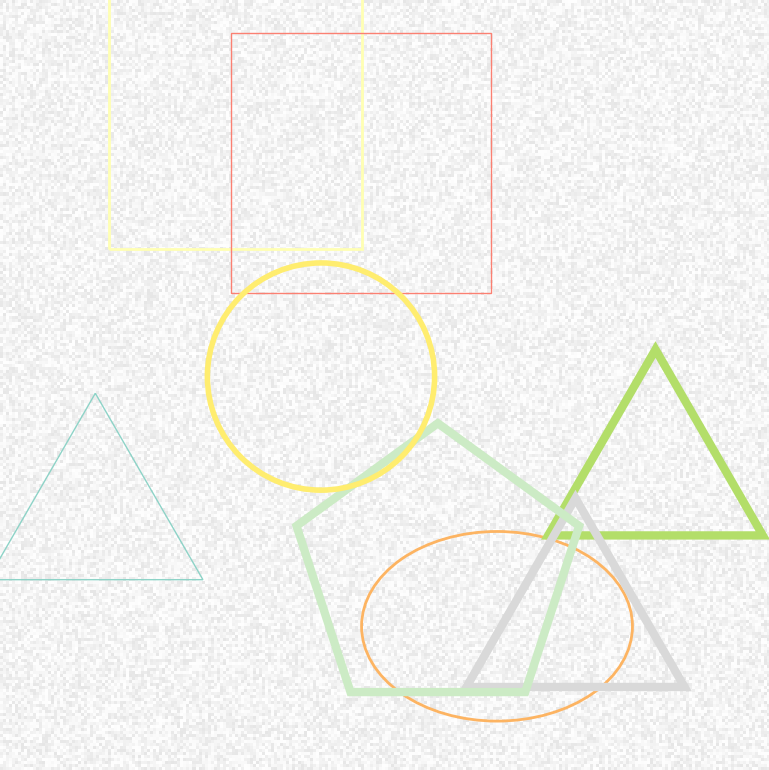[{"shape": "triangle", "thickness": 0.5, "radius": 0.81, "center": [0.124, 0.328]}, {"shape": "square", "thickness": 1, "radius": 0.82, "center": [0.306, 0.841]}, {"shape": "square", "thickness": 0.5, "radius": 0.84, "center": [0.469, 0.788]}, {"shape": "oval", "thickness": 1, "radius": 0.88, "center": [0.645, 0.187]}, {"shape": "triangle", "thickness": 3, "radius": 0.8, "center": [0.851, 0.385]}, {"shape": "triangle", "thickness": 3, "radius": 0.82, "center": [0.747, 0.19]}, {"shape": "pentagon", "thickness": 3, "radius": 0.96, "center": [0.569, 0.257]}, {"shape": "circle", "thickness": 2, "radius": 0.74, "center": [0.417, 0.511]}]